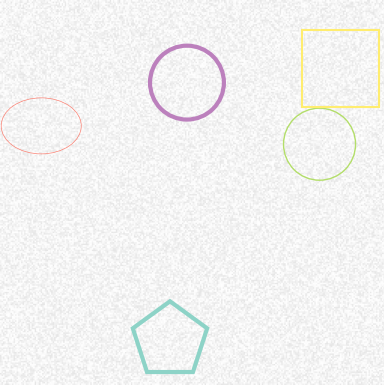[{"shape": "pentagon", "thickness": 3, "radius": 0.51, "center": [0.442, 0.116]}, {"shape": "oval", "thickness": 0.5, "radius": 0.52, "center": [0.107, 0.673]}, {"shape": "circle", "thickness": 1, "radius": 0.47, "center": [0.83, 0.625]}, {"shape": "circle", "thickness": 3, "radius": 0.48, "center": [0.486, 0.785]}, {"shape": "square", "thickness": 1.5, "radius": 0.5, "center": [0.885, 0.822]}]